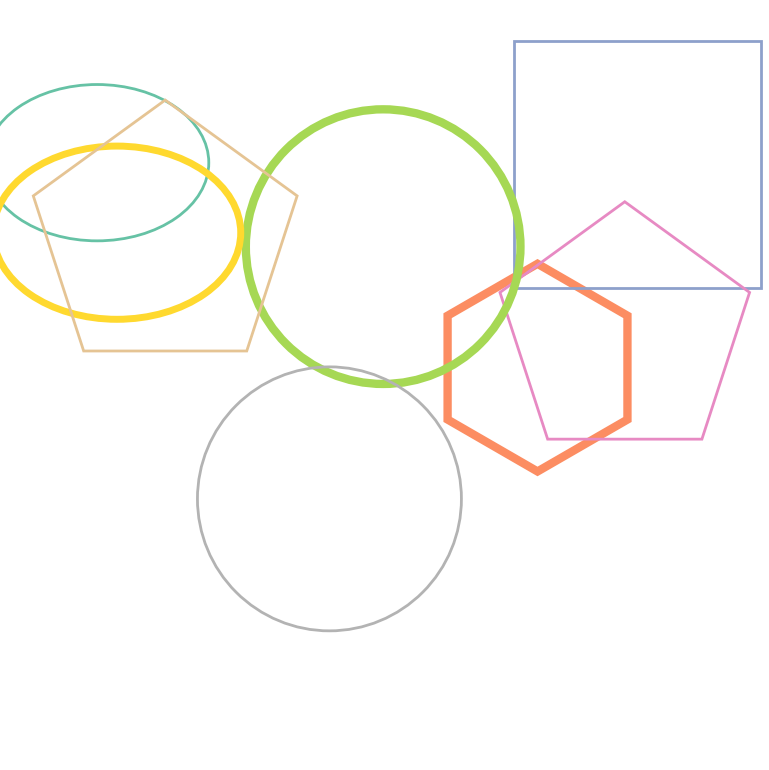[{"shape": "oval", "thickness": 1, "radius": 0.73, "center": [0.126, 0.789]}, {"shape": "hexagon", "thickness": 3, "radius": 0.67, "center": [0.698, 0.523]}, {"shape": "square", "thickness": 1, "radius": 0.8, "center": [0.828, 0.786]}, {"shape": "pentagon", "thickness": 1, "radius": 0.85, "center": [0.811, 0.568]}, {"shape": "circle", "thickness": 3, "radius": 0.89, "center": [0.498, 0.68]}, {"shape": "oval", "thickness": 2.5, "radius": 0.8, "center": [0.152, 0.698]}, {"shape": "pentagon", "thickness": 1, "radius": 0.9, "center": [0.215, 0.69]}, {"shape": "circle", "thickness": 1, "radius": 0.86, "center": [0.428, 0.352]}]